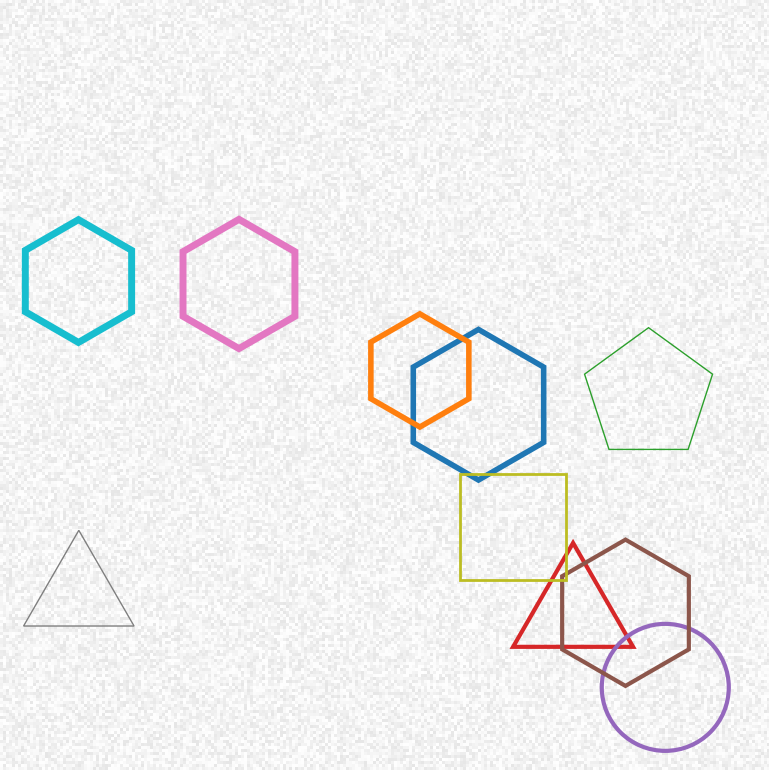[{"shape": "hexagon", "thickness": 2, "radius": 0.49, "center": [0.621, 0.474]}, {"shape": "hexagon", "thickness": 2, "radius": 0.37, "center": [0.545, 0.519]}, {"shape": "pentagon", "thickness": 0.5, "radius": 0.44, "center": [0.842, 0.487]}, {"shape": "triangle", "thickness": 1.5, "radius": 0.45, "center": [0.744, 0.205]}, {"shape": "circle", "thickness": 1.5, "radius": 0.41, "center": [0.864, 0.107]}, {"shape": "hexagon", "thickness": 1.5, "radius": 0.47, "center": [0.812, 0.204]}, {"shape": "hexagon", "thickness": 2.5, "radius": 0.42, "center": [0.31, 0.631]}, {"shape": "triangle", "thickness": 0.5, "radius": 0.41, "center": [0.102, 0.228]}, {"shape": "square", "thickness": 1, "radius": 0.34, "center": [0.666, 0.316]}, {"shape": "hexagon", "thickness": 2.5, "radius": 0.4, "center": [0.102, 0.635]}]